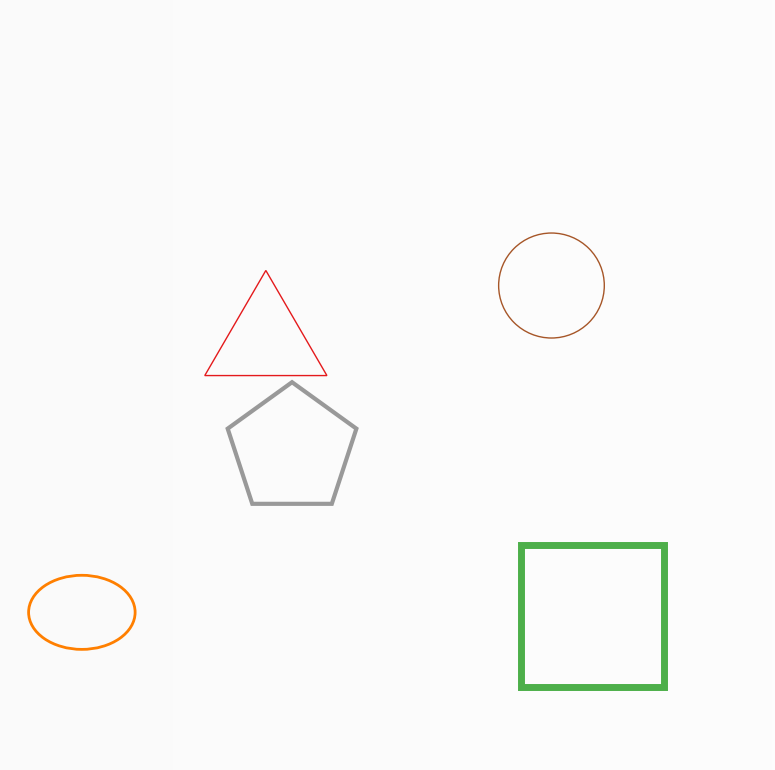[{"shape": "triangle", "thickness": 0.5, "radius": 0.45, "center": [0.343, 0.558]}, {"shape": "square", "thickness": 2.5, "radius": 0.46, "center": [0.764, 0.2]}, {"shape": "oval", "thickness": 1, "radius": 0.34, "center": [0.106, 0.205]}, {"shape": "circle", "thickness": 0.5, "radius": 0.34, "center": [0.712, 0.629]}, {"shape": "pentagon", "thickness": 1.5, "radius": 0.44, "center": [0.377, 0.416]}]